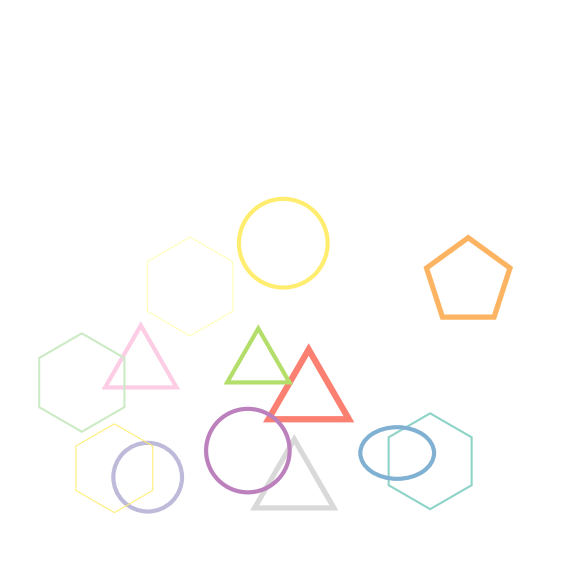[{"shape": "hexagon", "thickness": 1, "radius": 0.41, "center": [0.745, 0.2]}, {"shape": "hexagon", "thickness": 0.5, "radius": 0.43, "center": [0.329, 0.503]}, {"shape": "circle", "thickness": 2, "radius": 0.3, "center": [0.256, 0.173]}, {"shape": "triangle", "thickness": 3, "radius": 0.4, "center": [0.535, 0.313]}, {"shape": "oval", "thickness": 2, "radius": 0.32, "center": [0.688, 0.215]}, {"shape": "pentagon", "thickness": 2.5, "radius": 0.38, "center": [0.811, 0.512]}, {"shape": "triangle", "thickness": 2, "radius": 0.31, "center": [0.447, 0.368]}, {"shape": "triangle", "thickness": 2, "radius": 0.36, "center": [0.244, 0.364]}, {"shape": "triangle", "thickness": 2.5, "radius": 0.4, "center": [0.51, 0.159]}, {"shape": "circle", "thickness": 2, "radius": 0.36, "center": [0.429, 0.219]}, {"shape": "hexagon", "thickness": 1, "radius": 0.43, "center": [0.142, 0.337]}, {"shape": "circle", "thickness": 2, "radius": 0.38, "center": [0.491, 0.578]}, {"shape": "hexagon", "thickness": 0.5, "radius": 0.38, "center": [0.198, 0.188]}]